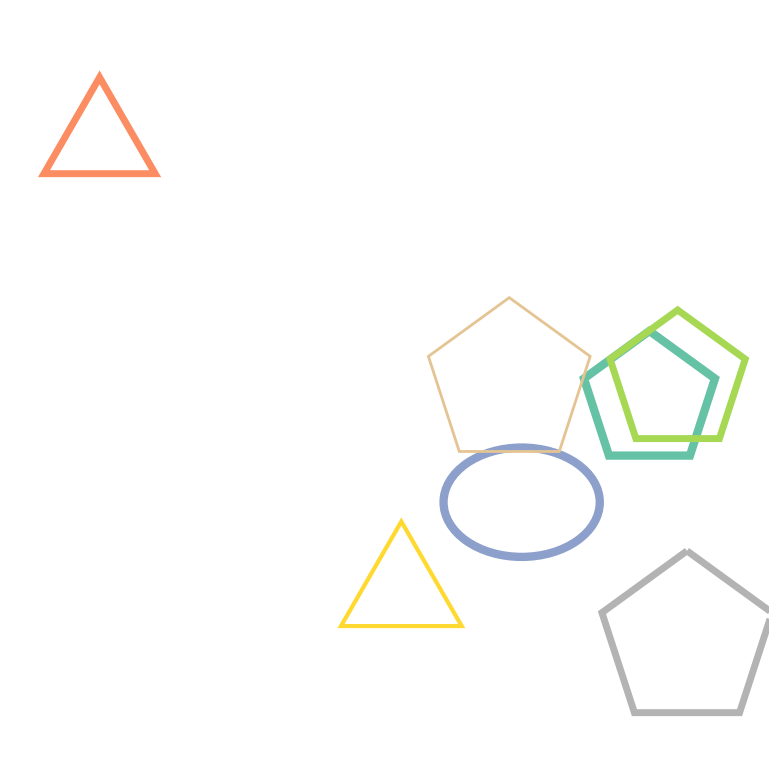[{"shape": "pentagon", "thickness": 3, "radius": 0.45, "center": [0.843, 0.481]}, {"shape": "triangle", "thickness": 2.5, "radius": 0.42, "center": [0.129, 0.816]}, {"shape": "oval", "thickness": 3, "radius": 0.51, "center": [0.677, 0.348]}, {"shape": "pentagon", "thickness": 2.5, "radius": 0.46, "center": [0.88, 0.505]}, {"shape": "triangle", "thickness": 1.5, "radius": 0.45, "center": [0.521, 0.232]}, {"shape": "pentagon", "thickness": 1, "radius": 0.55, "center": [0.661, 0.503]}, {"shape": "pentagon", "thickness": 2.5, "radius": 0.58, "center": [0.892, 0.168]}]